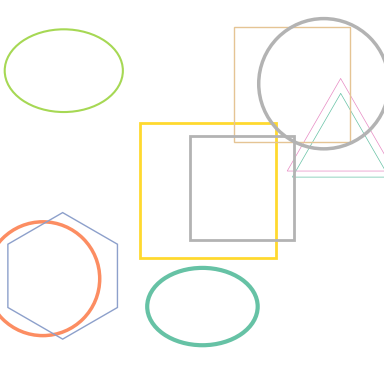[{"shape": "triangle", "thickness": 0.5, "radius": 0.72, "center": [0.885, 0.612]}, {"shape": "oval", "thickness": 3, "radius": 0.72, "center": [0.526, 0.204]}, {"shape": "circle", "thickness": 2.5, "radius": 0.74, "center": [0.111, 0.276]}, {"shape": "hexagon", "thickness": 1, "radius": 0.82, "center": [0.163, 0.283]}, {"shape": "triangle", "thickness": 0.5, "radius": 0.8, "center": [0.885, 0.636]}, {"shape": "oval", "thickness": 1.5, "radius": 0.77, "center": [0.166, 0.816]}, {"shape": "square", "thickness": 2, "radius": 0.88, "center": [0.541, 0.506]}, {"shape": "square", "thickness": 1, "radius": 0.75, "center": [0.759, 0.78]}, {"shape": "square", "thickness": 2, "radius": 0.68, "center": [0.629, 0.511]}, {"shape": "circle", "thickness": 2.5, "radius": 0.85, "center": [0.841, 0.783]}]